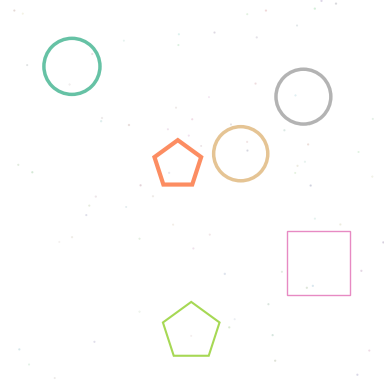[{"shape": "circle", "thickness": 2.5, "radius": 0.36, "center": [0.187, 0.828]}, {"shape": "pentagon", "thickness": 3, "radius": 0.32, "center": [0.462, 0.572]}, {"shape": "square", "thickness": 1, "radius": 0.41, "center": [0.828, 0.317]}, {"shape": "pentagon", "thickness": 1.5, "radius": 0.39, "center": [0.497, 0.139]}, {"shape": "circle", "thickness": 2.5, "radius": 0.35, "center": [0.625, 0.601]}, {"shape": "circle", "thickness": 2.5, "radius": 0.36, "center": [0.788, 0.749]}]